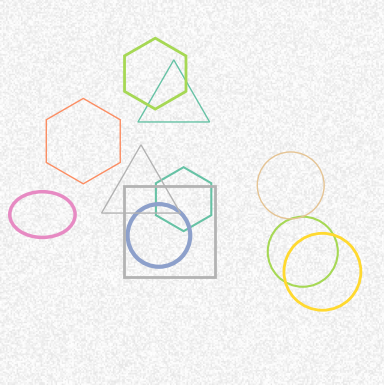[{"shape": "hexagon", "thickness": 1.5, "radius": 0.42, "center": [0.477, 0.483]}, {"shape": "triangle", "thickness": 1, "radius": 0.54, "center": [0.451, 0.737]}, {"shape": "hexagon", "thickness": 1, "radius": 0.55, "center": [0.216, 0.633]}, {"shape": "circle", "thickness": 3, "radius": 0.41, "center": [0.413, 0.388]}, {"shape": "oval", "thickness": 2.5, "radius": 0.42, "center": [0.11, 0.443]}, {"shape": "circle", "thickness": 1.5, "radius": 0.45, "center": [0.786, 0.346]}, {"shape": "hexagon", "thickness": 2, "radius": 0.46, "center": [0.403, 0.809]}, {"shape": "circle", "thickness": 2, "radius": 0.5, "center": [0.837, 0.294]}, {"shape": "circle", "thickness": 1, "radius": 0.43, "center": [0.755, 0.518]}, {"shape": "triangle", "thickness": 1, "radius": 0.59, "center": [0.366, 0.506]}, {"shape": "square", "thickness": 2, "radius": 0.59, "center": [0.44, 0.399]}]